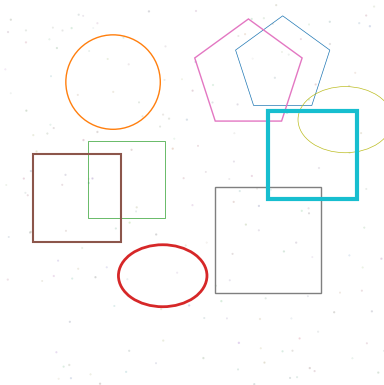[{"shape": "pentagon", "thickness": 0.5, "radius": 0.64, "center": [0.734, 0.83]}, {"shape": "circle", "thickness": 1, "radius": 0.61, "center": [0.294, 0.787]}, {"shape": "square", "thickness": 0.5, "radius": 0.5, "center": [0.328, 0.534]}, {"shape": "oval", "thickness": 2, "radius": 0.57, "center": [0.423, 0.284]}, {"shape": "square", "thickness": 1.5, "radius": 0.57, "center": [0.199, 0.485]}, {"shape": "pentagon", "thickness": 1, "radius": 0.73, "center": [0.645, 0.804]}, {"shape": "square", "thickness": 1, "radius": 0.69, "center": [0.696, 0.376]}, {"shape": "oval", "thickness": 0.5, "radius": 0.61, "center": [0.897, 0.689]}, {"shape": "square", "thickness": 3, "radius": 0.58, "center": [0.812, 0.597]}]